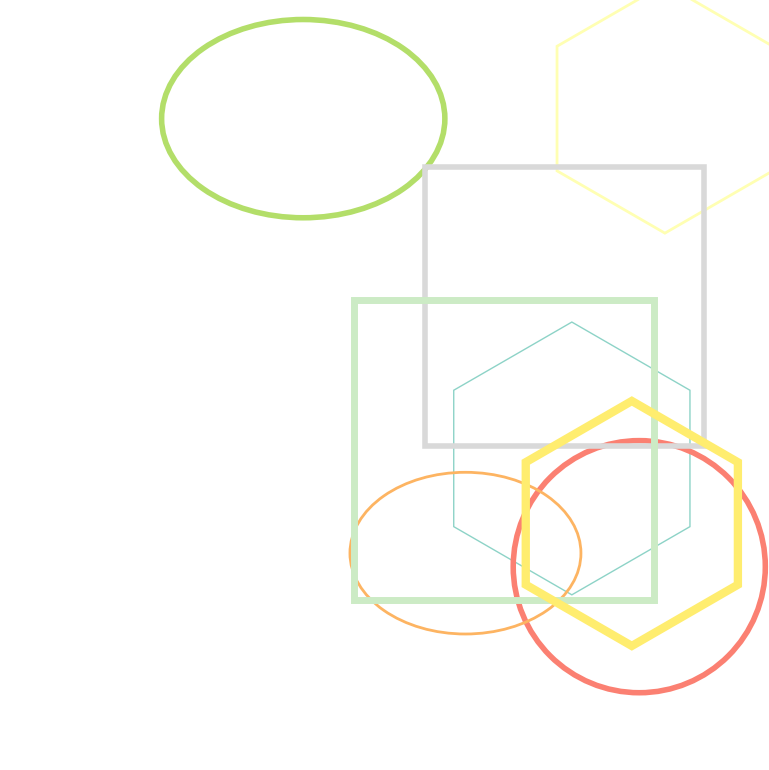[{"shape": "hexagon", "thickness": 0.5, "radius": 0.89, "center": [0.743, 0.405]}, {"shape": "hexagon", "thickness": 1, "radius": 0.81, "center": [0.864, 0.859]}, {"shape": "circle", "thickness": 2, "radius": 0.82, "center": [0.83, 0.264]}, {"shape": "oval", "thickness": 1, "radius": 0.75, "center": [0.604, 0.282]}, {"shape": "oval", "thickness": 2, "radius": 0.92, "center": [0.394, 0.846]}, {"shape": "square", "thickness": 2, "radius": 0.9, "center": [0.733, 0.602]}, {"shape": "square", "thickness": 2.5, "radius": 0.97, "center": [0.655, 0.416]}, {"shape": "hexagon", "thickness": 3, "radius": 0.8, "center": [0.821, 0.32]}]